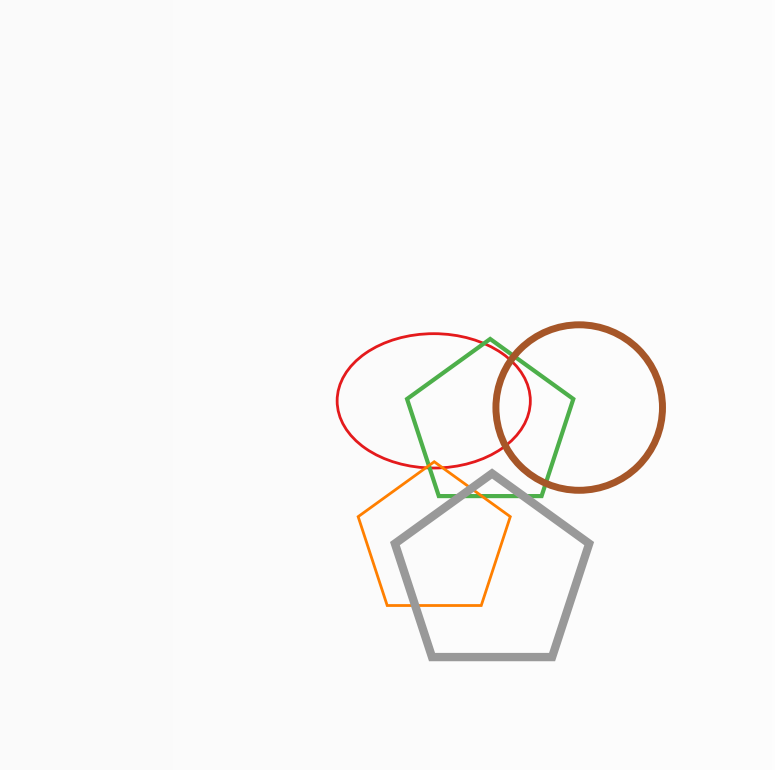[{"shape": "oval", "thickness": 1, "radius": 0.62, "center": [0.56, 0.479]}, {"shape": "pentagon", "thickness": 1.5, "radius": 0.56, "center": [0.632, 0.447]}, {"shape": "pentagon", "thickness": 1, "radius": 0.52, "center": [0.56, 0.297]}, {"shape": "circle", "thickness": 2.5, "radius": 0.54, "center": [0.747, 0.471]}, {"shape": "pentagon", "thickness": 3, "radius": 0.66, "center": [0.635, 0.253]}]